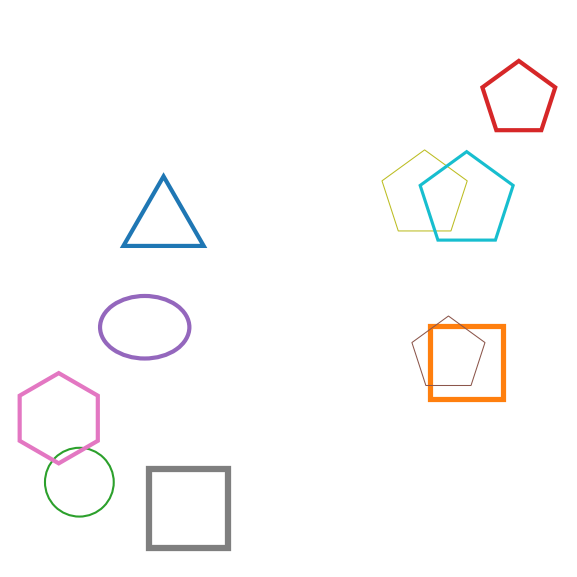[{"shape": "triangle", "thickness": 2, "radius": 0.4, "center": [0.283, 0.613]}, {"shape": "square", "thickness": 2.5, "radius": 0.31, "center": [0.807, 0.372]}, {"shape": "circle", "thickness": 1, "radius": 0.3, "center": [0.137, 0.164]}, {"shape": "pentagon", "thickness": 2, "radius": 0.33, "center": [0.898, 0.827]}, {"shape": "oval", "thickness": 2, "radius": 0.39, "center": [0.251, 0.432]}, {"shape": "pentagon", "thickness": 0.5, "radius": 0.33, "center": [0.777, 0.385]}, {"shape": "hexagon", "thickness": 2, "radius": 0.39, "center": [0.102, 0.275]}, {"shape": "square", "thickness": 3, "radius": 0.34, "center": [0.326, 0.119]}, {"shape": "pentagon", "thickness": 0.5, "radius": 0.39, "center": [0.735, 0.662]}, {"shape": "pentagon", "thickness": 1.5, "radius": 0.42, "center": [0.808, 0.652]}]